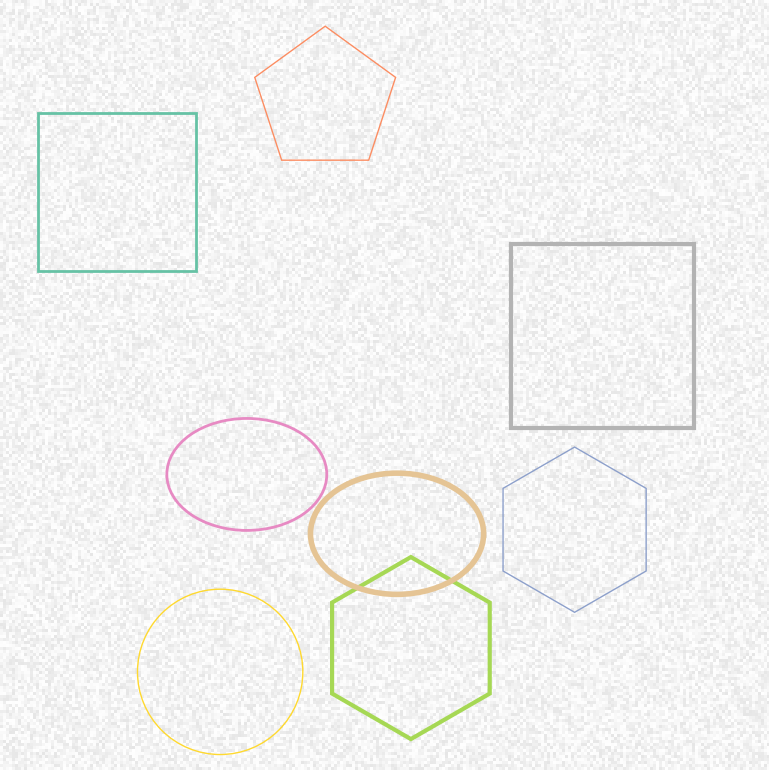[{"shape": "square", "thickness": 1, "radius": 0.51, "center": [0.152, 0.751]}, {"shape": "pentagon", "thickness": 0.5, "radius": 0.48, "center": [0.422, 0.87]}, {"shape": "hexagon", "thickness": 0.5, "radius": 0.54, "center": [0.746, 0.312]}, {"shape": "oval", "thickness": 1, "radius": 0.52, "center": [0.321, 0.384]}, {"shape": "hexagon", "thickness": 1.5, "radius": 0.59, "center": [0.534, 0.158]}, {"shape": "circle", "thickness": 0.5, "radius": 0.54, "center": [0.286, 0.127]}, {"shape": "oval", "thickness": 2, "radius": 0.56, "center": [0.516, 0.307]}, {"shape": "square", "thickness": 1.5, "radius": 0.59, "center": [0.783, 0.564]}]